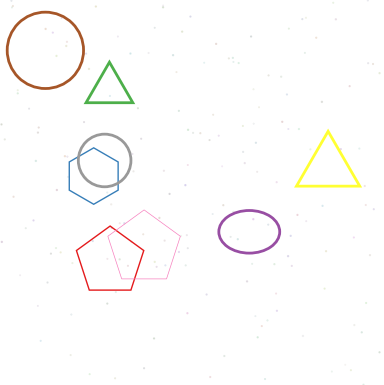[{"shape": "pentagon", "thickness": 1, "radius": 0.46, "center": [0.286, 0.321]}, {"shape": "hexagon", "thickness": 1, "radius": 0.37, "center": [0.243, 0.543]}, {"shape": "triangle", "thickness": 2, "radius": 0.35, "center": [0.284, 0.768]}, {"shape": "oval", "thickness": 2, "radius": 0.4, "center": [0.647, 0.398]}, {"shape": "triangle", "thickness": 2, "radius": 0.47, "center": [0.852, 0.564]}, {"shape": "circle", "thickness": 2, "radius": 0.5, "center": [0.118, 0.869]}, {"shape": "pentagon", "thickness": 0.5, "radius": 0.5, "center": [0.374, 0.356]}, {"shape": "circle", "thickness": 2, "radius": 0.34, "center": [0.272, 0.583]}]